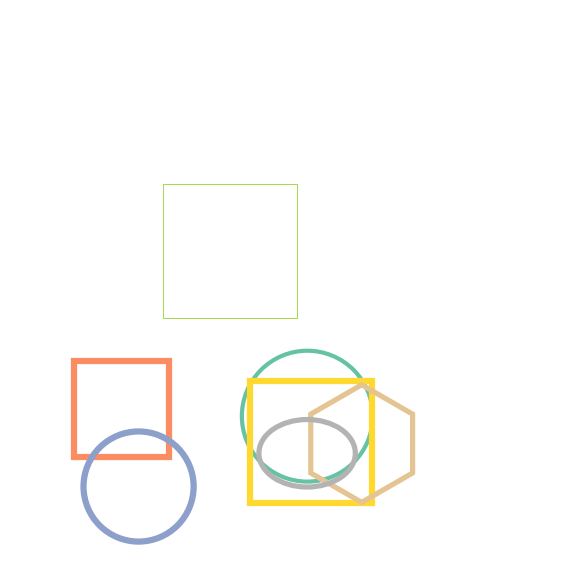[{"shape": "circle", "thickness": 2, "radius": 0.57, "center": [0.532, 0.278]}, {"shape": "square", "thickness": 3, "radius": 0.41, "center": [0.211, 0.291]}, {"shape": "circle", "thickness": 3, "radius": 0.48, "center": [0.24, 0.157]}, {"shape": "square", "thickness": 0.5, "radius": 0.58, "center": [0.398, 0.565]}, {"shape": "square", "thickness": 3, "radius": 0.53, "center": [0.538, 0.234]}, {"shape": "hexagon", "thickness": 2.5, "radius": 0.51, "center": [0.626, 0.231]}, {"shape": "oval", "thickness": 2.5, "radius": 0.42, "center": [0.532, 0.214]}]